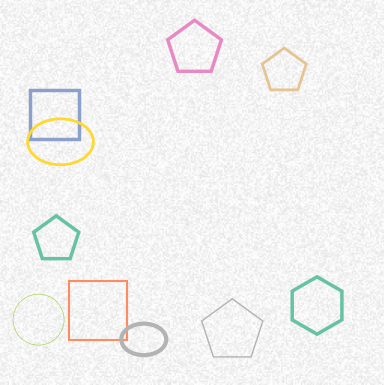[{"shape": "pentagon", "thickness": 2.5, "radius": 0.31, "center": [0.146, 0.378]}, {"shape": "hexagon", "thickness": 2.5, "radius": 0.37, "center": [0.824, 0.206]}, {"shape": "square", "thickness": 1.5, "radius": 0.38, "center": [0.255, 0.193]}, {"shape": "square", "thickness": 2.5, "radius": 0.32, "center": [0.142, 0.702]}, {"shape": "pentagon", "thickness": 2.5, "radius": 0.37, "center": [0.505, 0.874]}, {"shape": "circle", "thickness": 0.5, "radius": 0.33, "center": [0.1, 0.17]}, {"shape": "oval", "thickness": 2, "radius": 0.43, "center": [0.157, 0.632]}, {"shape": "pentagon", "thickness": 2, "radius": 0.3, "center": [0.738, 0.815]}, {"shape": "pentagon", "thickness": 1, "radius": 0.42, "center": [0.603, 0.14]}, {"shape": "oval", "thickness": 3, "radius": 0.29, "center": [0.373, 0.118]}]